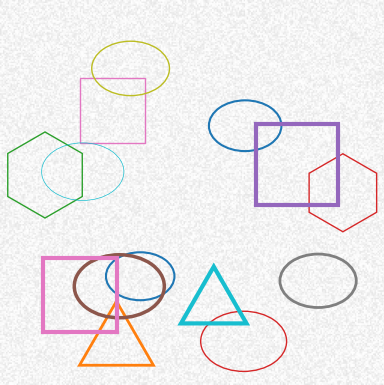[{"shape": "oval", "thickness": 1.5, "radius": 0.47, "center": [0.637, 0.673]}, {"shape": "oval", "thickness": 1.5, "radius": 0.44, "center": [0.364, 0.282]}, {"shape": "triangle", "thickness": 2, "radius": 0.55, "center": [0.303, 0.107]}, {"shape": "hexagon", "thickness": 1, "radius": 0.56, "center": [0.117, 0.545]}, {"shape": "oval", "thickness": 1, "radius": 0.56, "center": [0.633, 0.113]}, {"shape": "hexagon", "thickness": 1, "radius": 0.51, "center": [0.891, 0.499]}, {"shape": "square", "thickness": 3, "radius": 0.53, "center": [0.772, 0.573]}, {"shape": "oval", "thickness": 2.5, "radius": 0.58, "center": [0.31, 0.256]}, {"shape": "square", "thickness": 1, "radius": 0.42, "center": [0.292, 0.712]}, {"shape": "square", "thickness": 3, "radius": 0.48, "center": [0.207, 0.233]}, {"shape": "oval", "thickness": 2, "radius": 0.5, "center": [0.826, 0.271]}, {"shape": "oval", "thickness": 1, "radius": 0.5, "center": [0.339, 0.822]}, {"shape": "triangle", "thickness": 3, "radius": 0.49, "center": [0.555, 0.209]}, {"shape": "oval", "thickness": 0.5, "radius": 0.53, "center": [0.215, 0.554]}]